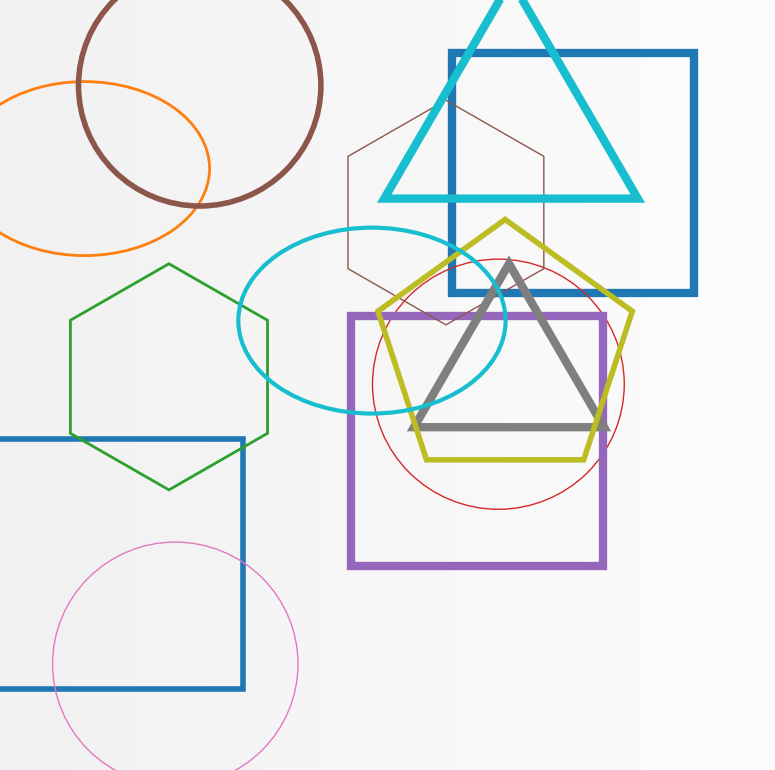[{"shape": "square", "thickness": 3, "radius": 0.78, "center": [0.74, 0.775]}, {"shape": "square", "thickness": 2, "radius": 0.81, "center": [0.152, 0.268]}, {"shape": "oval", "thickness": 1, "radius": 0.81, "center": [0.109, 0.781]}, {"shape": "hexagon", "thickness": 1, "radius": 0.73, "center": [0.218, 0.511]}, {"shape": "circle", "thickness": 0.5, "radius": 0.81, "center": [0.643, 0.501]}, {"shape": "square", "thickness": 3, "radius": 0.81, "center": [0.615, 0.427]}, {"shape": "hexagon", "thickness": 0.5, "radius": 0.73, "center": [0.575, 0.724]}, {"shape": "circle", "thickness": 2, "radius": 0.78, "center": [0.258, 0.889]}, {"shape": "circle", "thickness": 0.5, "radius": 0.79, "center": [0.226, 0.138]}, {"shape": "triangle", "thickness": 3, "radius": 0.71, "center": [0.657, 0.516]}, {"shape": "pentagon", "thickness": 2, "radius": 0.86, "center": [0.652, 0.542]}, {"shape": "oval", "thickness": 1.5, "radius": 0.86, "center": [0.48, 0.584]}, {"shape": "triangle", "thickness": 3, "radius": 0.94, "center": [0.659, 0.837]}]